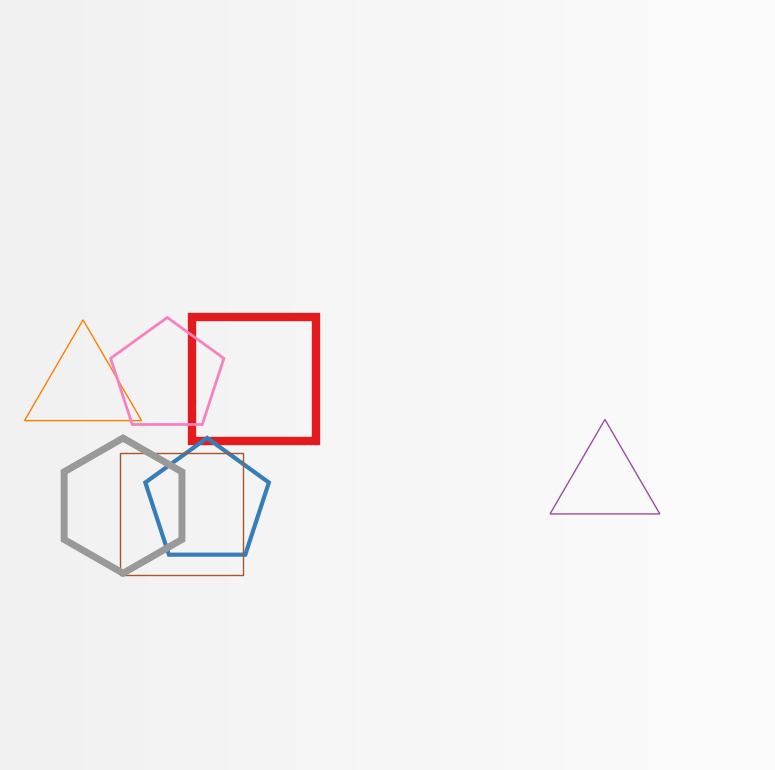[{"shape": "square", "thickness": 3, "radius": 0.4, "center": [0.327, 0.508]}, {"shape": "pentagon", "thickness": 1.5, "radius": 0.42, "center": [0.267, 0.347]}, {"shape": "triangle", "thickness": 0.5, "radius": 0.41, "center": [0.781, 0.373]}, {"shape": "triangle", "thickness": 0.5, "radius": 0.44, "center": [0.107, 0.497]}, {"shape": "square", "thickness": 0.5, "radius": 0.4, "center": [0.234, 0.333]}, {"shape": "pentagon", "thickness": 1, "radius": 0.38, "center": [0.216, 0.511]}, {"shape": "hexagon", "thickness": 2.5, "radius": 0.44, "center": [0.159, 0.343]}]